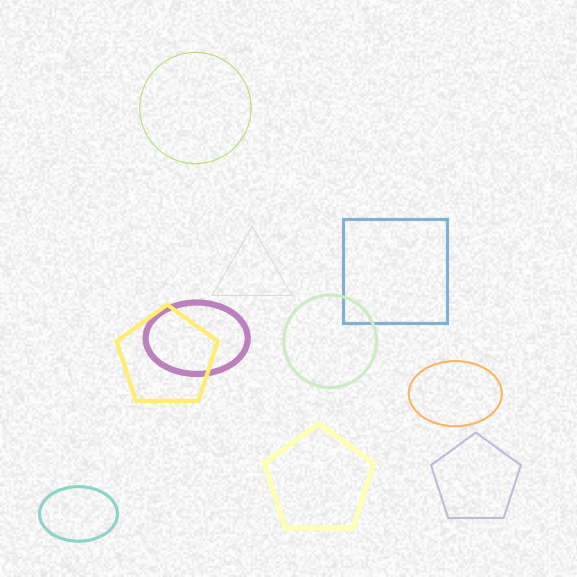[{"shape": "oval", "thickness": 1.5, "radius": 0.34, "center": [0.136, 0.109]}, {"shape": "pentagon", "thickness": 2.5, "radius": 0.5, "center": [0.552, 0.166]}, {"shape": "pentagon", "thickness": 1, "radius": 0.41, "center": [0.824, 0.168]}, {"shape": "square", "thickness": 1.5, "radius": 0.45, "center": [0.684, 0.531]}, {"shape": "oval", "thickness": 1, "radius": 0.4, "center": [0.788, 0.318]}, {"shape": "circle", "thickness": 0.5, "radius": 0.48, "center": [0.338, 0.812]}, {"shape": "triangle", "thickness": 0.5, "radius": 0.4, "center": [0.437, 0.527]}, {"shape": "oval", "thickness": 3, "radius": 0.44, "center": [0.341, 0.413]}, {"shape": "circle", "thickness": 1.5, "radius": 0.4, "center": [0.572, 0.408]}, {"shape": "pentagon", "thickness": 2, "radius": 0.46, "center": [0.29, 0.379]}]